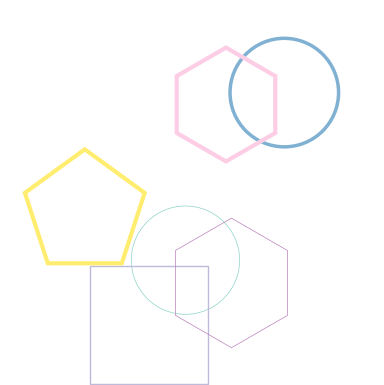[{"shape": "circle", "thickness": 0.5, "radius": 0.7, "center": [0.482, 0.324]}, {"shape": "square", "thickness": 1, "radius": 0.77, "center": [0.388, 0.155]}, {"shape": "circle", "thickness": 2.5, "radius": 0.7, "center": [0.738, 0.76]}, {"shape": "hexagon", "thickness": 3, "radius": 0.74, "center": [0.587, 0.729]}, {"shape": "hexagon", "thickness": 0.5, "radius": 0.84, "center": [0.601, 0.265]}, {"shape": "pentagon", "thickness": 3, "radius": 0.82, "center": [0.22, 0.449]}]